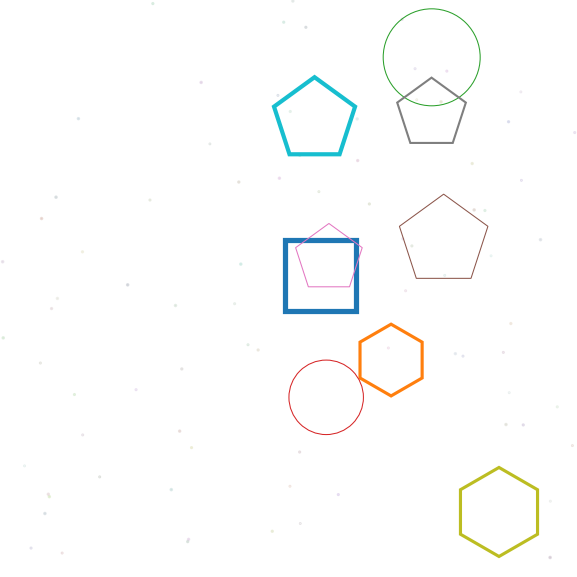[{"shape": "square", "thickness": 2.5, "radius": 0.31, "center": [0.555, 0.522]}, {"shape": "hexagon", "thickness": 1.5, "radius": 0.31, "center": [0.677, 0.376]}, {"shape": "circle", "thickness": 0.5, "radius": 0.42, "center": [0.748, 0.9]}, {"shape": "circle", "thickness": 0.5, "radius": 0.32, "center": [0.565, 0.311]}, {"shape": "pentagon", "thickness": 0.5, "radius": 0.4, "center": [0.768, 0.582]}, {"shape": "pentagon", "thickness": 0.5, "radius": 0.3, "center": [0.57, 0.552]}, {"shape": "pentagon", "thickness": 1, "radius": 0.31, "center": [0.747, 0.802]}, {"shape": "hexagon", "thickness": 1.5, "radius": 0.39, "center": [0.864, 0.113]}, {"shape": "pentagon", "thickness": 2, "radius": 0.37, "center": [0.545, 0.792]}]